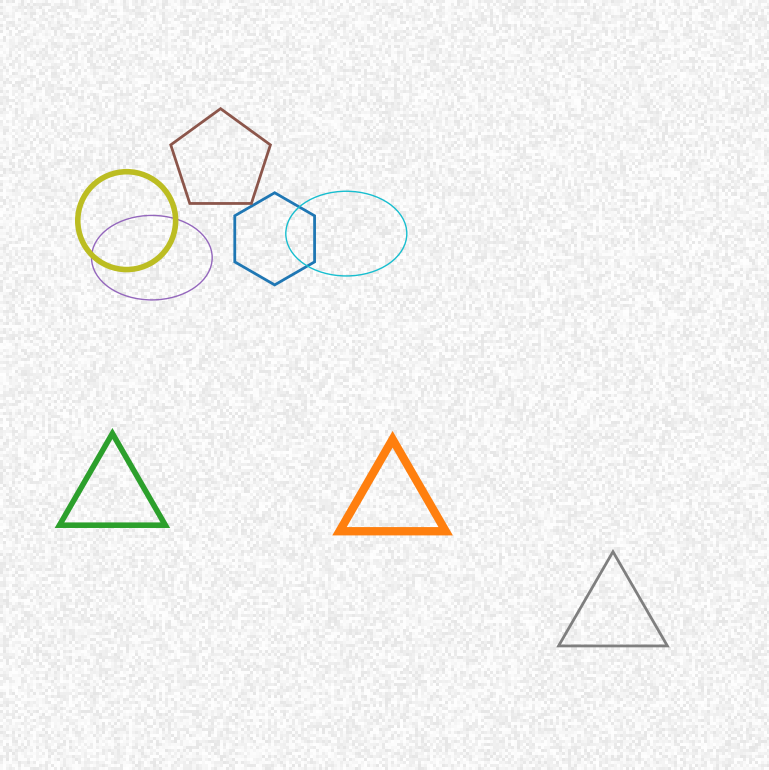[{"shape": "hexagon", "thickness": 1, "radius": 0.3, "center": [0.357, 0.69]}, {"shape": "triangle", "thickness": 3, "radius": 0.4, "center": [0.51, 0.35]}, {"shape": "triangle", "thickness": 2, "radius": 0.4, "center": [0.146, 0.358]}, {"shape": "oval", "thickness": 0.5, "radius": 0.39, "center": [0.197, 0.665]}, {"shape": "pentagon", "thickness": 1, "radius": 0.34, "center": [0.286, 0.791]}, {"shape": "triangle", "thickness": 1, "radius": 0.41, "center": [0.796, 0.202]}, {"shape": "circle", "thickness": 2, "radius": 0.32, "center": [0.165, 0.713]}, {"shape": "oval", "thickness": 0.5, "radius": 0.39, "center": [0.45, 0.697]}]